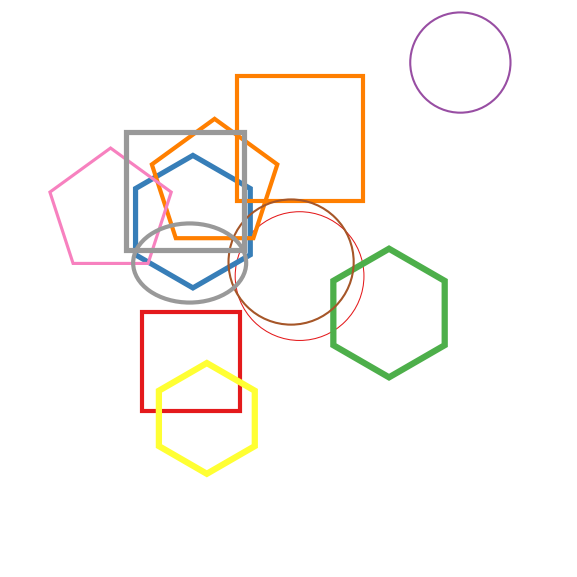[{"shape": "circle", "thickness": 0.5, "radius": 0.56, "center": [0.519, 0.521]}, {"shape": "square", "thickness": 2, "radius": 0.43, "center": [0.331, 0.373]}, {"shape": "hexagon", "thickness": 2.5, "radius": 0.57, "center": [0.334, 0.615]}, {"shape": "hexagon", "thickness": 3, "radius": 0.56, "center": [0.674, 0.457]}, {"shape": "circle", "thickness": 1, "radius": 0.43, "center": [0.797, 0.891]}, {"shape": "square", "thickness": 2, "radius": 0.54, "center": [0.519, 0.759]}, {"shape": "pentagon", "thickness": 2, "radius": 0.57, "center": [0.372, 0.679]}, {"shape": "hexagon", "thickness": 3, "radius": 0.48, "center": [0.358, 0.275]}, {"shape": "circle", "thickness": 1, "radius": 0.54, "center": [0.504, 0.545]}, {"shape": "pentagon", "thickness": 1.5, "radius": 0.55, "center": [0.191, 0.632]}, {"shape": "square", "thickness": 2.5, "radius": 0.51, "center": [0.321, 0.669]}, {"shape": "oval", "thickness": 2, "radius": 0.49, "center": [0.328, 0.544]}]